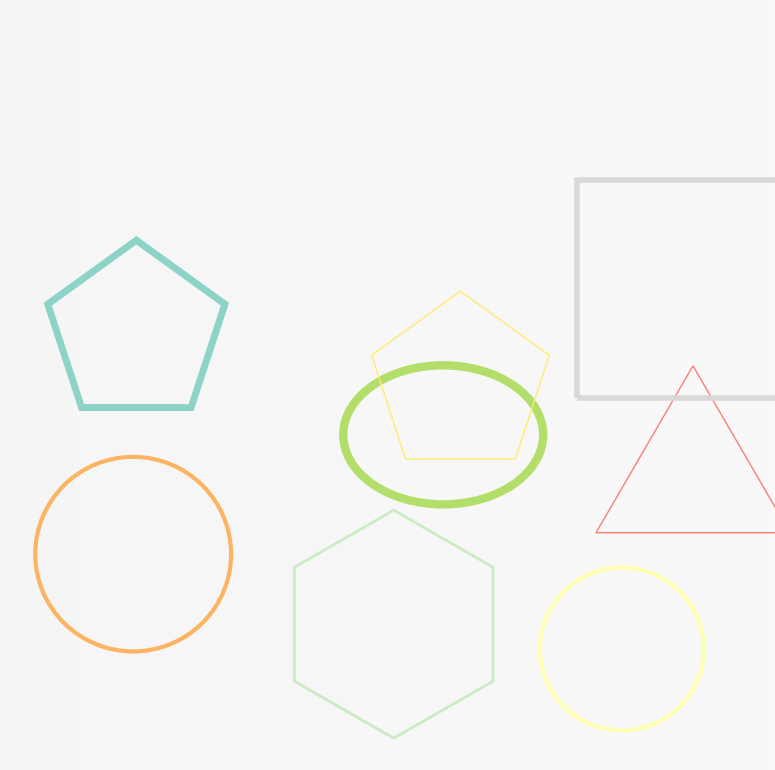[{"shape": "pentagon", "thickness": 2.5, "radius": 0.6, "center": [0.176, 0.568]}, {"shape": "circle", "thickness": 1.5, "radius": 0.53, "center": [0.802, 0.157]}, {"shape": "triangle", "thickness": 0.5, "radius": 0.72, "center": [0.894, 0.38]}, {"shape": "circle", "thickness": 1.5, "radius": 0.63, "center": [0.172, 0.28]}, {"shape": "oval", "thickness": 3, "radius": 0.65, "center": [0.572, 0.435]}, {"shape": "square", "thickness": 2, "radius": 0.71, "center": [0.886, 0.625]}, {"shape": "hexagon", "thickness": 1, "radius": 0.74, "center": [0.508, 0.189]}, {"shape": "pentagon", "thickness": 0.5, "radius": 0.6, "center": [0.594, 0.501]}]